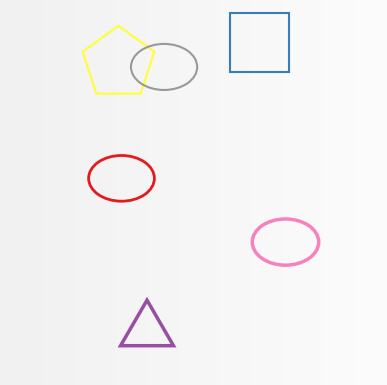[{"shape": "oval", "thickness": 2, "radius": 0.42, "center": [0.314, 0.537]}, {"shape": "square", "thickness": 1.5, "radius": 0.38, "center": [0.67, 0.889]}, {"shape": "triangle", "thickness": 2.5, "radius": 0.39, "center": [0.379, 0.141]}, {"shape": "pentagon", "thickness": 1.5, "radius": 0.49, "center": [0.306, 0.836]}, {"shape": "oval", "thickness": 2.5, "radius": 0.43, "center": [0.737, 0.371]}, {"shape": "oval", "thickness": 1.5, "radius": 0.43, "center": [0.423, 0.826]}]